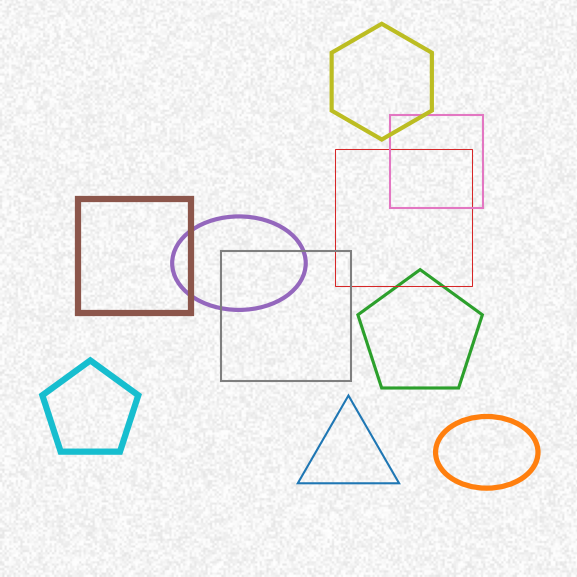[{"shape": "triangle", "thickness": 1, "radius": 0.51, "center": [0.603, 0.213]}, {"shape": "oval", "thickness": 2.5, "radius": 0.44, "center": [0.843, 0.216]}, {"shape": "pentagon", "thickness": 1.5, "radius": 0.57, "center": [0.727, 0.419]}, {"shape": "square", "thickness": 0.5, "radius": 0.59, "center": [0.698, 0.623]}, {"shape": "oval", "thickness": 2, "radius": 0.58, "center": [0.414, 0.543]}, {"shape": "square", "thickness": 3, "radius": 0.49, "center": [0.233, 0.557]}, {"shape": "square", "thickness": 1, "radius": 0.4, "center": [0.756, 0.72]}, {"shape": "square", "thickness": 1, "radius": 0.56, "center": [0.495, 0.452]}, {"shape": "hexagon", "thickness": 2, "radius": 0.5, "center": [0.661, 0.858]}, {"shape": "pentagon", "thickness": 3, "radius": 0.44, "center": [0.156, 0.288]}]